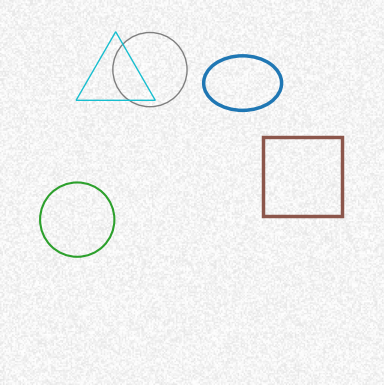[{"shape": "oval", "thickness": 2.5, "radius": 0.51, "center": [0.63, 0.784]}, {"shape": "circle", "thickness": 1.5, "radius": 0.48, "center": [0.201, 0.43]}, {"shape": "square", "thickness": 2.5, "radius": 0.51, "center": [0.785, 0.542]}, {"shape": "circle", "thickness": 1, "radius": 0.48, "center": [0.389, 0.819]}, {"shape": "triangle", "thickness": 1, "radius": 0.59, "center": [0.301, 0.799]}]